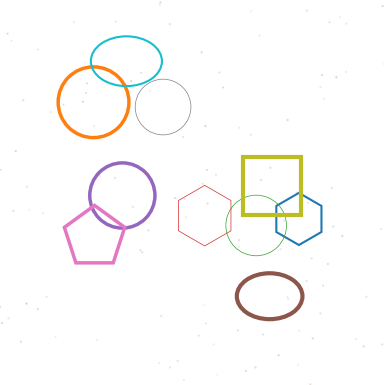[{"shape": "hexagon", "thickness": 1.5, "radius": 0.34, "center": [0.776, 0.431]}, {"shape": "circle", "thickness": 2.5, "radius": 0.46, "center": [0.243, 0.734]}, {"shape": "circle", "thickness": 0.5, "radius": 0.39, "center": [0.665, 0.414]}, {"shape": "hexagon", "thickness": 0.5, "radius": 0.39, "center": [0.532, 0.44]}, {"shape": "circle", "thickness": 2.5, "radius": 0.42, "center": [0.318, 0.492]}, {"shape": "oval", "thickness": 3, "radius": 0.43, "center": [0.7, 0.231]}, {"shape": "pentagon", "thickness": 2.5, "radius": 0.41, "center": [0.246, 0.384]}, {"shape": "circle", "thickness": 0.5, "radius": 0.36, "center": [0.424, 0.722]}, {"shape": "square", "thickness": 3, "radius": 0.38, "center": [0.707, 0.516]}, {"shape": "oval", "thickness": 1.5, "radius": 0.46, "center": [0.328, 0.841]}]